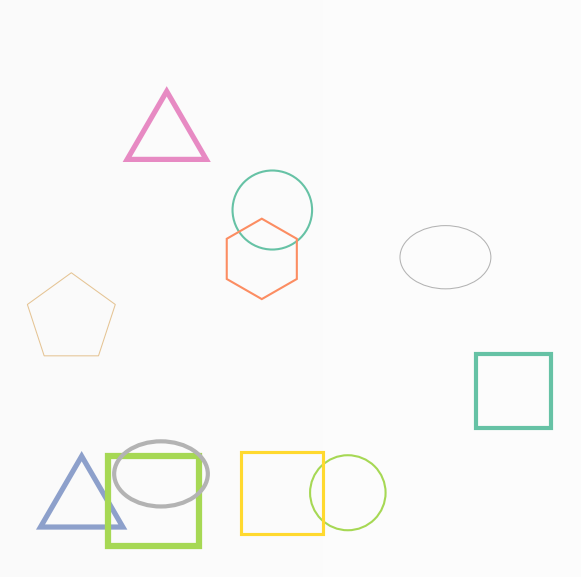[{"shape": "circle", "thickness": 1, "radius": 0.34, "center": [0.468, 0.635]}, {"shape": "square", "thickness": 2, "radius": 0.32, "center": [0.883, 0.322]}, {"shape": "hexagon", "thickness": 1, "radius": 0.35, "center": [0.45, 0.551]}, {"shape": "triangle", "thickness": 2.5, "radius": 0.41, "center": [0.141, 0.127]}, {"shape": "triangle", "thickness": 2.5, "radius": 0.39, "center": [0.287, 0.762]}, {"shape": "square", "thickness": 3, "radius": 0.39, "center": [0.265, 0.132]}, {"shape": "circle", "thickness": 1, "radius": 0.32, "center": [0.598, 0.146]}, {"shape": "square", "thickness": 1.5, "radius": 0.35, "center": [0.485, 0.146]}, {"shape": "pentagon", "thickness": 0.5, "radius": 0.4, "center": [0.123, 0.447]}, {"shape": "oval", "thickness": 2, "radius": 0.4, "center": [0.277, 0.179]}, {"shape": "oval", "thickness": 0.5, "radius": 0.39, "center": [0.766, 0.554]}]